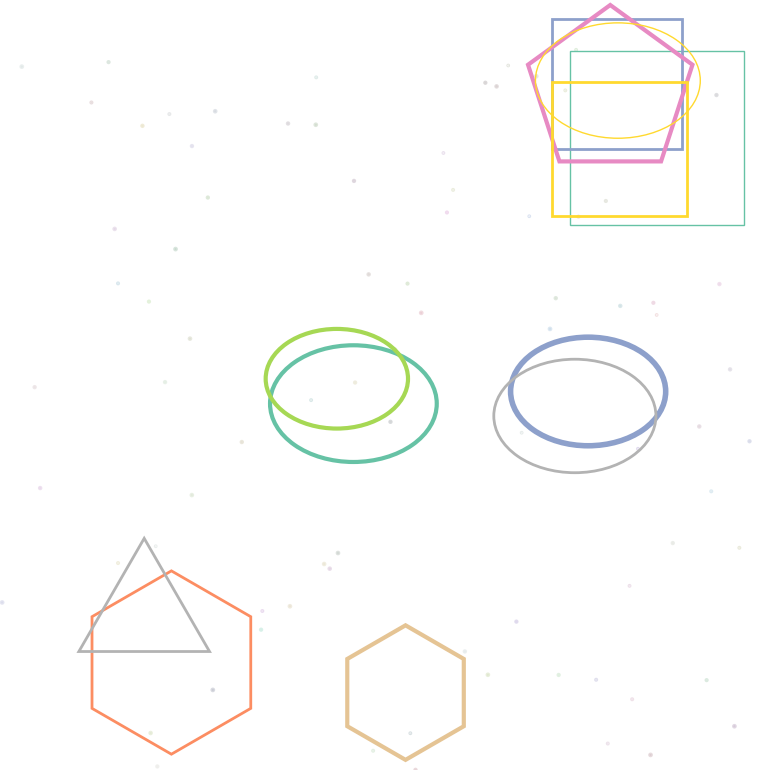[{"shape": "square", "thickness": 0.5, "radius": 0.57, "center": [0.853, 0.821]}, {"shape": "oval", "thickness": 1.5, "radius": 0.54, "center": [0.459, 0.476]}, {"shape": "hexagon", "thickness": 1, "radius": 0.6, "center": [0.223, 0.14]}, {"shape": "square", "thickness": 1, "radius": 0.42, "center": [0.801, 0.891]}, {"shape": "oval", "thickness": 2, "radius": 0.5, "center": [0.764, 0.492]}, {"shape": "pentagon", "thickness": 1.5, "radius": 0.56, "center": [0.793, 0.881]}, {"shape": "oval", "thickness": 1.5, "radius": 0.46, "center": [0.437, 0.508]}, {"shape": "square", "thickness": 1, "radius": 0.44, "center": [0.805, 0.807]}, {"shape": "oval", "thickness": 0.5, "radius": 0.54, "center": [0.802, 0.895]}, {"shape": "hexagon", "thickness": 1.5, "radius": 0.44, "center": [0.527, 0.101]}, {"shape": "triangle", "thickness": 1, "radius": 0.49, "center": [0.187, 0.203]}, {"shape": "oval", "thickness": 1, "radius": 0.53, "center": [0.747, 0.46]}]